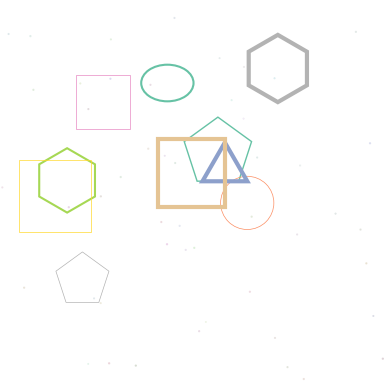[{"shape": "pentagon", "thickness": 1, "radius": 0.46, "center": [0.566, 0.604]}, {"shape": "oval", "thickness": 1.5, "radius": 0.34, "center": [0.435, 0.784]}, {"shape": "circle", "thickness": 0.5, "radius": 0.35, "center": [0.642, 0.473]}, {"shape": "triangle", "thickness": 3, "radius": 0.34, "center": [0.584, 0.563]}, {"shape": "square", "thickness": 0.5, "radius": 0.35, "center": [0.268, 0.735]}, {"shape": "hexagon", "thickness": 1.5, "radius": 0.42, "center": [0.174, 0.531]}, {"shape": "square", "thickness": 0.5, "radius": 0.47, "center": [0.142, 0.491]}, {"shape": "square", "thickness": 3, "radius": 0.44, "center": [0.497, 0.551]}, {"shape": "pentagon", "thickness": 0.5, "radius": 0.36, "center": [0.214, 0.273]}, {"shape": "hexagon", "thickness": 3, "radius": 0.44, "center": [0.722, 0.822]}]